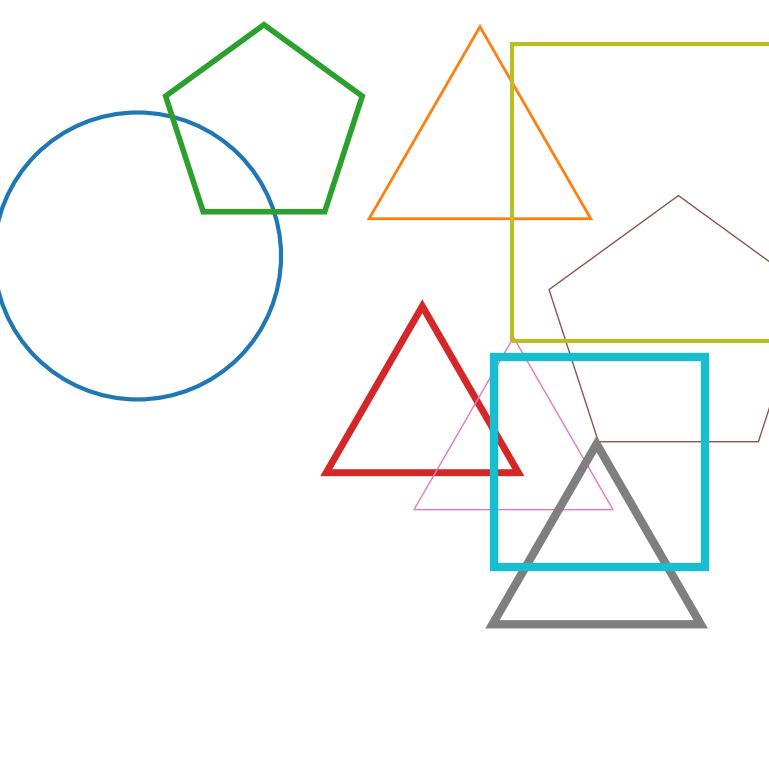[{"shape": "circle", "thickness": 1.5, "radius": 0.93, "center": [0.179, 0.668]}, {"shape": "triangle", "thickness": 1, "radius": 0.83, "center": [0.623, 0.799]}, {"shape": "pentagon", "thickness": 2, "radius": 0.67, "center": [0.343, 0.834]}, {"shape": "triangle", "thickness": 2.5, "radius": 0.72, "center": [0.548, 0.458]}, {"shape": "pentagon", "thickness": 0.5, "radius": 0.88, "center": [0.881, 0.569]}, {"shape": "triangle", "thickness": 0.5, "radius": 0.75, "center": [0.667, 0.413]}, {"shape": "triangle", "thickness": 3, "radius": 0.78, "center": [0.775, 0.267]}, {"shape": "square", "thickness": 1.5, "radius": 0.96, "center": [0.857, 0.751]}, {"shape": "square", "thickness": 3, "radius": 0.68, "center": [0.778, 0.4]}]